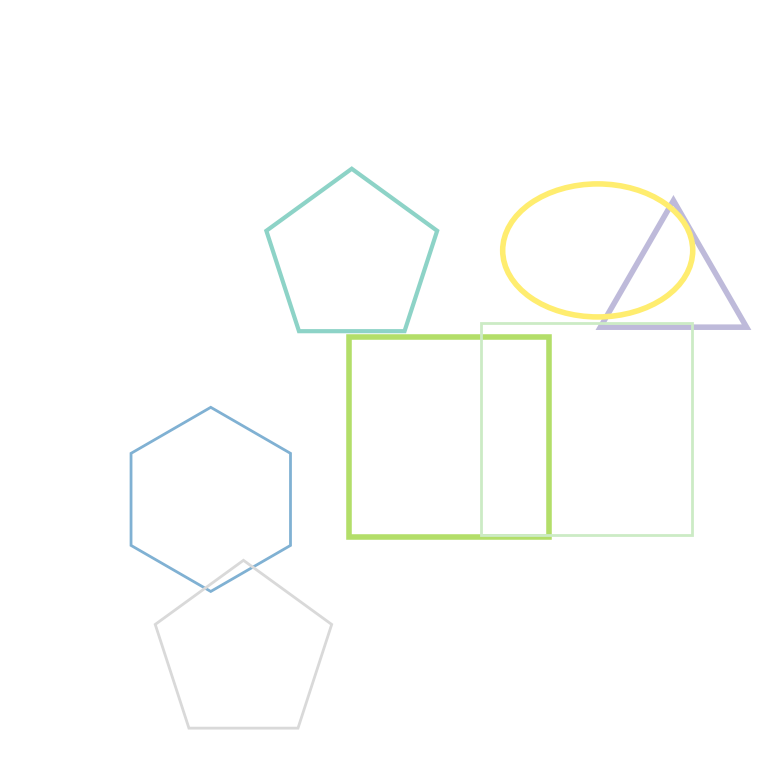[{"shape": "pentagon", "thickness": 1.5, "radius": 0.58, "center": [0.457, 0.664]}, {"shape": "triangle", "thickness": 2, "radius": 0.55, "center": [0.875, 0.63]}, {"shape": "hexagon", "thickness": 1, "radius": 0.6, "center": [0.274, 0.351]}, {"shape": "square", "thickness": 2, "radius": 0.65, "center": [0.583, 0.432]}, {"shape": "pentagon", "thickness": 1, "radius": 0.6, "center": [0.316, 0.152]}, {"shape": "square", "thickness": 1, "radius": 0.69, "center": [0.762, 0.443]}, {"shape": "oval", "thickness": 2, "radius": 0.62, "center": [0.776, 0.675]}]